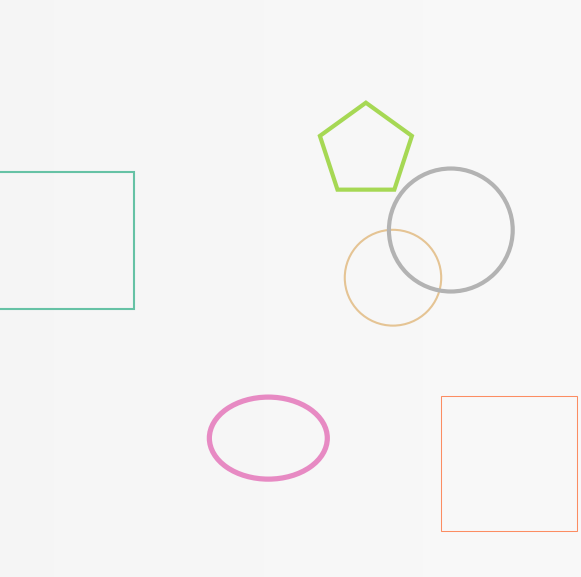[{"shape": "square", "thickness": 1, "radius": 0.59, "center": [0.112, 0.582]}, {"shape": "square", "thickness": 0.5, "radius": 0.58, "center": [0.875, 0.197]}, {"shape": "oval", "thickness": 2.5, "radius": 0.51, "center": [0.462, 0.24]}, {"shape": "pentagon", "thickness": 2, "radius": 0.42, "center": [0.63, 0.738]}, {"shape": "circle", "thickness": 1, "radius": 0.41, "center": [0.676, 0.518]}, {"shape": "circle", "thickness": 2, "radius": 0.53, "center": [0.776, 0.601]}]